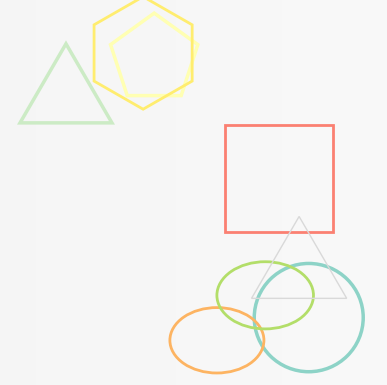[{"shape": "circle", "thickness": 2.5, "radius": 0.7, "center": [0.797, 0.175]}, {"shape": "pentagon", "thickness": 2.5, "radius": 0.59, "center": [0.398, 0.848]}, {"shape": "square", "thickness": 2, "radius": 0.69, "center": [0.72, 0.537]}, {"shape": "oval", "thickness": 2, "radius": 0.61, "center": [0.56, 0.116]}, {"shape": "oval", "thickness": 2, "radius": 0.62, "center": [0.684, 0.233]}, {"shape": "triangle", "thickness": 1, "radius": 0.71, "center": [0.772, 0.296]}, {"shape": "triangle", "thickness": 2.5, "radius": 0.68, "center": [0.17, 0.749]}, {"shape": "hexagon", "thickness": 2, "radius": 0.73, "center": [0.369, 0.862]}]